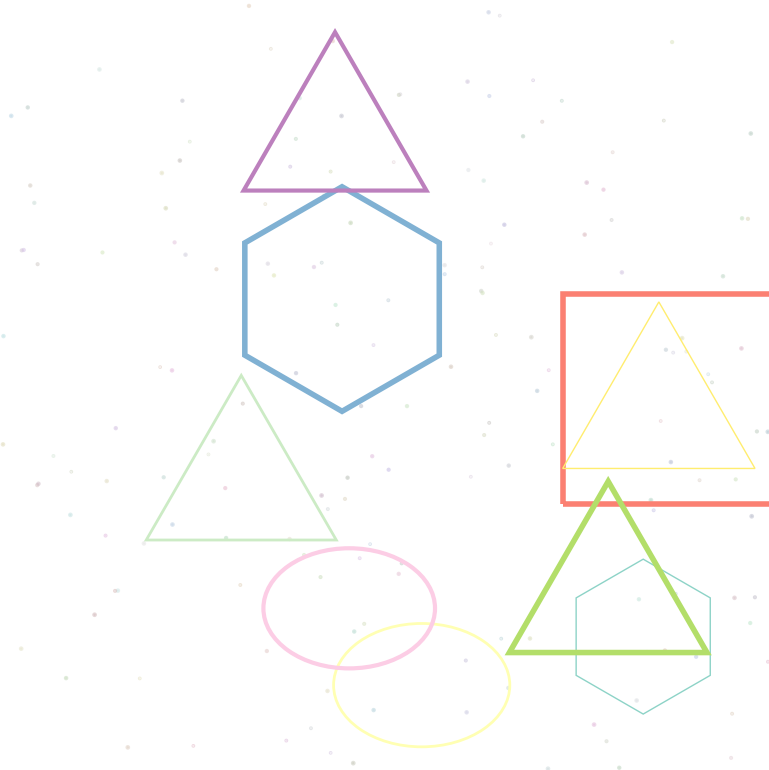[{"shape": "hexagon", "thickness": 0.5, "radius": 0.5, "center": [0.835, 0.173]}, {"shape": "oval", "thickness": 1, "radius": 0.57, "center": [0.548, 0.11]}, {"shape": "square", "thickness": 2, "radius": 0.68, "center": [0.868, 0.482]}, {"shape": "hexagon", "thickness": 2, "radius": 0.73, "center": [0.444, 0.612]}, {"shape": "triangle", "thickness": 2, "radius": 0.74, "center": [0.79, 0.227]}, {"shape": "oval", "thickness": 1.5, "radius": 0.56, "center": [0.454, 0.21]}, {"shape": "triangle", "thickness": 1.5, "radius": 0.69, "center": [0.435, 0.821]}, {"shape": "triangle", "thickness": 1, "radius": 0.71, "center": [0.313, 0.37]}, {"shape": "triangle", "thickness": 0.5, "radius": 0.72, "center": [0.856, 0.464]}]